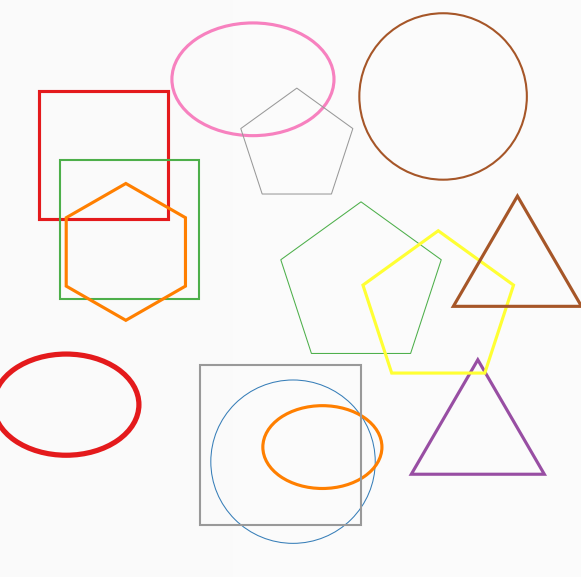[{"shape": "oval", "thickness": 2.5, "radius": 0.63, "center": [0.114, 0.298]}, {"shape": "square", "thickness": 1.5, "radius": 0.55, "center": [0.178, 0.73]}, {"shape": "circle", "thickness": 0.5, "radius": 0.71, "center": [0.504, 0.2]}, {"shape": "pentagon", "thickness": 0.5, "radius": 0.73, "center": [0.621, 0.504]}, {"shape": "square", "thickness": 1, "radius": 0.6, "center": [0.223, 0.602]}, {"shape": "triangle", "thickness": 1.5, "radius": 0.66, "center": [0.822, 0.244]}, {"shape": "hexagon", "thickness": 1.5, "radius": 0.59, "center": [0.217, 0.563]}, {"shape": "oval", "thickness": 1.5, "radius": 0.51, "center": [0.555, 0.225]}, {"shape": "pentagon", "thickness": 1.5, "radius": 0.68, "center": [0.754, 0.463]}, {"shape": "circle", "thickness": 1, "radius": 0.72, "center": [0.762, 0.832]}, {"shape": "triangle", "thickness": 1.5, "radius": 0.64, "center": [0.89, 0.532]}, {"shape": "oval", "thickness": 1.5, "radius": 0.7, "center": [0.435, 0.862]}, {"shape": "square", "thickness": 1, "radius": 0.69, "center": [0.482, 0.229]}, {"shape": "pentagon", "thickness": 0.5, "radius": 0.51, "center": [0.511, 0.745]}]